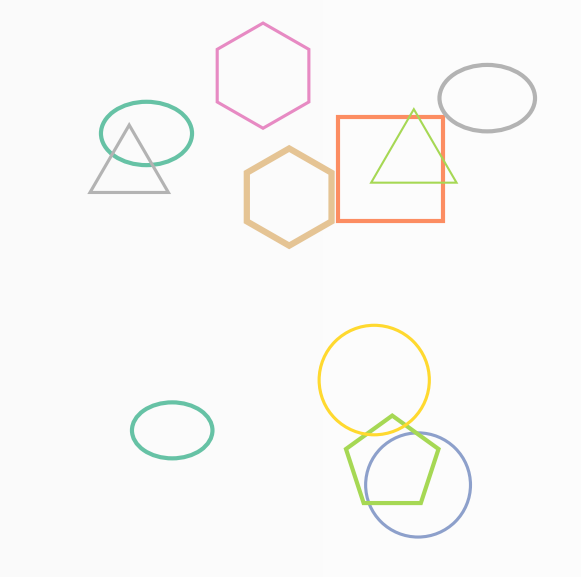[{"shape": "oval", "thickness": 2, "radius": 0.35, "center": [0.296, 0.254]}, {"shape": "oval", "thickness": 2, "radius": 0.39, "center": [0.252, 0.768]}, {"shape": "square", "thickness": 2, "radius": 0.45, "center": [0.672, 0.707]}, {"shape": "circle", "thickness": 1.5, "radius": 0.45, "center": [0.719, 0.159]}, {"shape": "hexagon", "thickness": 1.5, "radius": 0.46, "center": [0.453, 0.868]}, {"shape": "pentagon", "thickness": 2, "radius": 0.42, "center": [0.675, 0.196]}, {"shape": "triangle", "thickness": 1, "radius": 0.42, "center": [0.712, 0.725]}, {"shape": "circle", "thickness": 1.5, "radius": 0.47, "center": [0.644, 0.341]}, {"shape": "hexagon", "thickness": 3, "radius": 0.42, "center": [0.498, 0.658]}, {"shape": "oval", "thickness": 2, "radius": 0.41, "center": [0.838, 0.829]}, {"shape": "triangle", "thickness": 1.5, "radius": 0.39, "center": [0.222, 0.705]}]